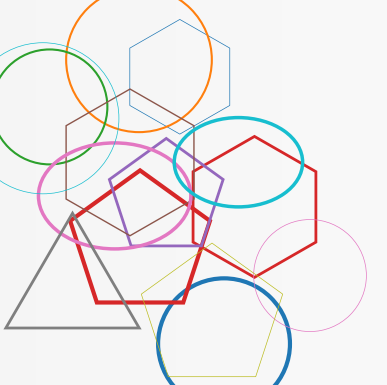[{"shape": "hexagon", "thickness": 0.5, "radius": 0.74, "center": [0.464, 0.801]}, {"shape": "circle", "thickness": 3, "radius": 0.85, "center": [0.578, 0.107]}, {"shape": "circle", "thickness": 1.5, "radius": 0.94, "center": [0.359, 0.845]}, {"shape": "circle", "thickness": 1.5, "radius": 0.75, "center": [0.128, 0.722]}, {"shape": "pentagon", "thickness": 3, "radius": 0.95, "center": [0.361, 0.368]}, {"shape": "hexagon", "thickness": 2, "radius": 0.92, "center": [0.657, 0.463]}, {"shape": "pentagon", "thickness": 2, "radius": 0.77, "center": [0.429, 0.486]}, {"shape": "hexagon", "thickness": 1, "radius": 0.95, "center": [0.336, 0.578]}, {"shape": "circle", "thickness": 0.5, "radius": 0.73, "center": [0.8, 0.284]}, {"shape": "oval", "thickness": 2.5, "radius": 0.98, "center": [0.296, 0.491]}, {"shape": "triangle", "thickness": 2, "radius": 0.99, "center": [0.187, 0.247]}, {"shape": "pentagon", "thickness": 0.5, "radius": 0.96, "center": [0.547, 0.177]}, {"shape": "oval", "thickness": 2.5, "radius": 0.83, "center": [0.615, 0.579]}, {"shape": "circle", "thickness": 0.5, "radius": 0.98, "center": [0.111, 0.693]}]